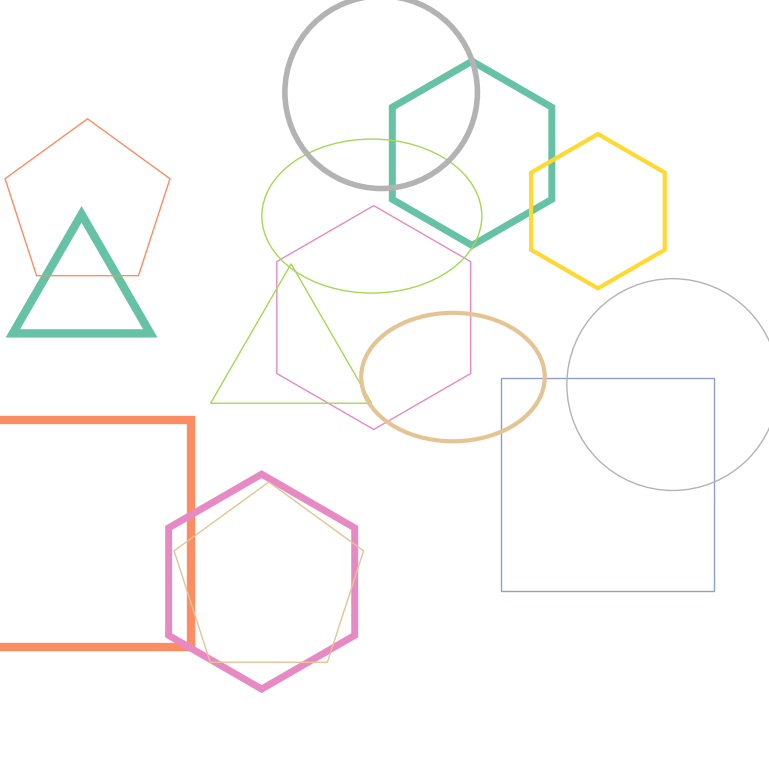[{"shape": "hexagon", "thickness": 2.5, "radius": 0.6, "center": [0.613, 0.801]}, {"shape": "triangle", "thickness": 3, "radius": 0.52, "center": [0.106, 0.619]}, {"shape": "pentagon", "thickness": 0.5, "radius": 0.56, "center": [0.114, 0.733]}, {"shape": "square", "thickness": 3, "radius": 0.74, "center": [0.101, 0.307]}, {"shape": "square", "thickness": 0.5, "radius": 0.69, "center": [0.789, 0.371]}, {"shape": "hexagon", "thickness": 2.5, "radius": 0.7, "center": [0.34, 0.245]}, {"shape": "hexagon", "thickness": 0.5, "radius": 0.73, "center": [0.485, 0.588]}, {"shape": "triangle", "thickness": 0.5, "radius": 0.6, "center": [0.378, 0.537]}, {"shape": "oval", "thickness": 0.5, "radius": 0.71, "center": [0.483, 0.719]}, {"shape": "hexagon", "thickness": 1.5, "radius": 0.5, "center": [0.776, 0.726]}, {"shape": "oval", "thickness": 1.5, "radius": 0.6, "center": [0.588, 0.51]}, {"shape": "pentagon", "thickness": 0.5, "radius": 0.65, "center": [0.349, 0.245]}, {"shape": "circle", "thickness": 2, "radius": 0.63, "center": [0.495, 0.88]}, {"shape": "circle", "thickness": 0.5, "radius": 0.69, "center": [0.874, 0.501]}]